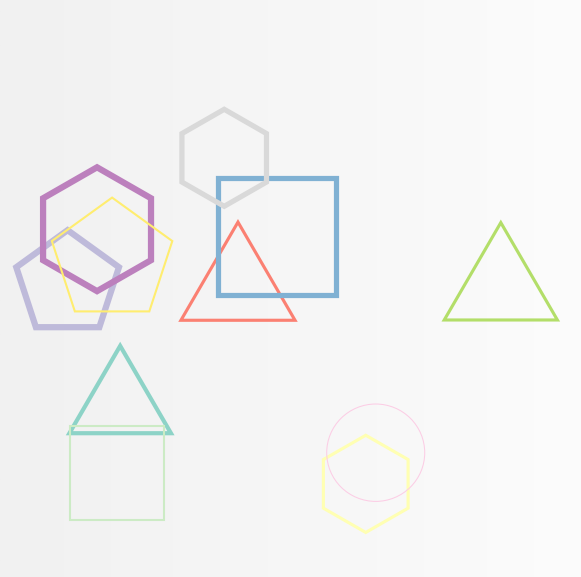[{"shape": "triangle", "thickness": 2, "radius": 0.5, "center": [0.207, 0.299]}, {"shape": "hexagon", "thickness": 1.5, "radius": 0.42, "center": [0.629, 0.161]}, {"shape": "pentagon", "thickness": 3, "radius": 0.46, "center": [0.116, 0.508]}, {"shape": "triangle", "thickness": 1.5, "radius": 0.57, "center": [0.409, 0.501]}, {"shape": "square", "thickness": 2.5, "radius": 0.51, "center": [0.476, 0.589]}, {"shape": "triangle", "thickness": 1.5, "radius": 0.56, "center": [0.862, 0.501]}, {"shape": "circle", "thickness": 0.5, "radius": 0.42, "center": [0.646, 0.215]}, {"shape": "hexagon", "thickness": 2.5, "radius": 0.42, "center": [0.386, 0.726]}, {"shape": "hexagon", "thickness": 3, "radius": 0.54, "center": [0.167, 0.602]}, {"shape": "square", "thickness": 1, "radius": 0.41, "center": [0.201, 0.18]}, {"shape": "pentagon", "thickness": 1, "radius": 0.54, "center": [0.193, 0.548]}]